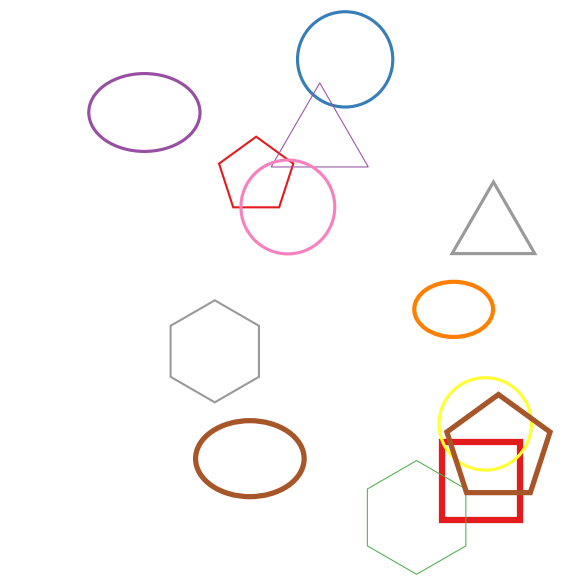[{"shape": "square", "thickness": 3, "radius": 0.34, "center": [0.834, 0.166]}, {"shape": "pentagon", "thickness": 1, "radius": 0.34, "center": [0.444, 0.695]}, {"shape": "circle", "thickness": 1.5, "radius": 0.41, "center": [0.598, 0.896]}, {"shape": "hexagon", "thickness": 0.5, "radius": 0.49, "center": [0.721, 0.103]}, {"shape": "oval", "thickness": 1.5, "radius": 0.48, "center": [0.25, 0.804]}, {"shape": "triangle", "thickness": 0.5, "radius": 0.49, "center": [0.554, 0.759]}, {"shape": "oval", "thickness": 2, "radius": 0.34, "center": [0.786, 0.463]}, {"shape": "circle", "thickness": 1.5, "radius": 0.4, "center": [0.84, 0.265]}, {"shape": "oval", "thickness": 2.5, "radius": 0.47, "center": [0.433, 0.205]}, {"shape": "pentagon", "thickness": 2.5, "radius": 0.47, "center": [0.863, 0.222]}, {"shape": "circle", "thickness": 1.5, "radius": 0.41, "center": [0.498, 0.641]}, {"shape": "hexagon", "thickness": 1, "radius": 0.44, "center": [0.372, 0.391]}, {"shape": "triangle", "thickness": 1.5, "radius": 0.41, "center": [0.854, 0.601]}]